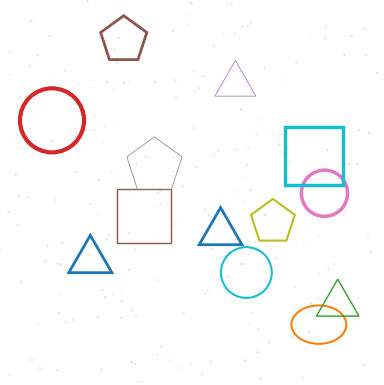[{"shape": "triangle", "thickness": 2, "radius": 0.32, "center": [0.573, 0.397]}, {"shape": "triangle", "thickness": 2, "radius": 0.32, "center": [0.235, 0.324]}, {"shape": "oval", "thickness": 1.5, "radius": 0.36, "center": [0.828, 0.157]}, {"shape": "triangle", "thickness": 1, "radius": 0.32, "center": [0.877, 0.211]}, {"shape": "circle", "thickness": 3, "radius": 0.42, "center": [0.135, 0.687]}, {"shape": "triangle", "thickness": 0.5, "radius": 0.31, "center": [0.611, 0.781]}, {"shape": "pentagon", "thickness": 2, "radius": 0.32, "center": [0.321, 0.896]}, {"shape": "square", "thickness": 1, "radius": 0.35, "center": [0.374, 0.439]}, {"shape": "circle", "thickness": 2.5, "radius": 0.3, "center": [0.843, 0.498]}, {"shape": "pentagon", "thickness": 0.5, "radius": 0.38, "center": [0.401, 0.569]}, {"shape": "pentagon", "thickness": 1.5, "radius": 0.3, "center": [0.709, 0.423]}, {"shape": "square", "thickness": 2.5, "radius": 0.38, "center": [0.816, 0.594]}, {"shape": "circle", "thickness": 1.5, "radius": 0.33, "center": [0.64, 0.292]}]